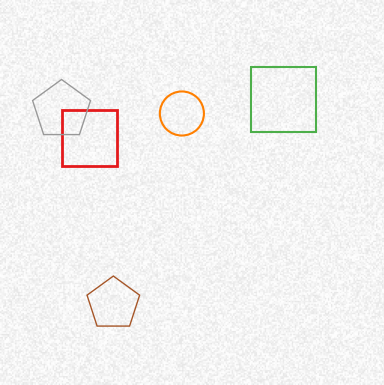[{"shape": "square", "thickness": 2, "radius": 0.36, "center": [0.233, 0.641]}, {"shape": "square", "thickness": 1.5, "radius": 0.42, "center": [0.737, 0.741]}, {"shape": "circle", "thickness": 1.5, "radius": 0.29, "center": [0.472, 0.705]}, {"shape": "pentagon", "thickness": 1, "radius": 0.36, "center": [0.294, 0.211]}, {"shape": "pentagon", "thickness": 1, "radius": 0.4, "center": [0.16, 0.714]}]